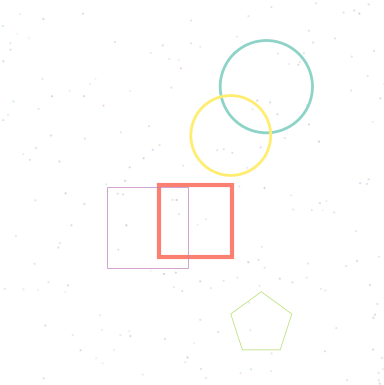[{"shape": "circle", "thickness": 2, "radius": 0.6, "center": [0.692, 0.775]}, {"shape": "square", "thickness": 3, "radius": 0.47, "center": [0.507, 0.426]}, {"shape": "pentagon", "thickness": 0.5, "radius": 0.42, "center": [0.679, 0.159]}, {"shape": "square", "thickness": 0.5, "radius": 0.53, "center": [0.382, 0.409]}, {"shape": "circle", "thickness": 2, "radius": 0.52, "center": [0.599, 0.648]}]